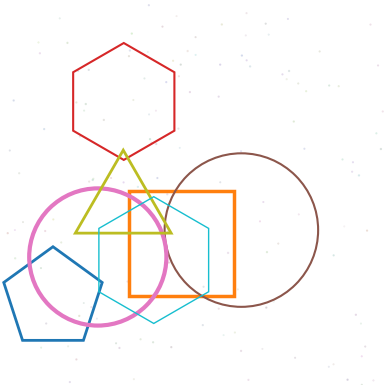[{"shape": "pentagon", "thickness": 2, "radius": 0.67, "center": [0.138, 0.225]}, {"shape": "square", "thickness": 2.5, "radius": 0.68, "center": [0.471, 0.368]}, {"shape": "hexagon", "thickness": 1.5, "radius": 0.76, "center": [0.322, 0.736]}, {"shape": "circle", "thickness": 1.5, "radius": 1.0, "center": [0.627, 0.402]}, {"shape": "circle", "thickness": 3, "radius": 0.89, "center": [0.254, 0.333]}, {"shape": "triangle", "thickness": 2, "radius": 0.72, "center": [0.32, 0.466]}, {"shape": "hexagon", "thickness": 1, "radius": 0.82, "center": [0.399, 0.324]}]